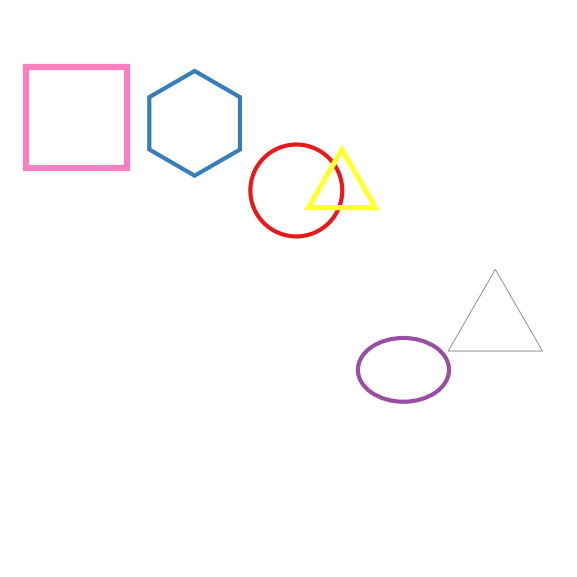[{"shape": "circle", "thickness": 2, "radius": 0.4, "center": [0.513, 0.669]}, {"shape": "hexagon", "thickness": 2, "radius": 0.45, "center": [0.337, 0.786]}, {"shape": "oval", "thickness": 2, "radius": 0.39, "center": [0.699, 0.359]}, {"shape": "triangle", "thickness": 2.5, "radius": 0.34, "center": [0.592, 0.673]}, {"shape": "square", "thickness": 3, "radius": 0.44, "center": [0.132, 0.795]}, {"shape": "triangle", "thickness": 0.5, "radius": 0.47, "center": [0.858, 0.438]}]